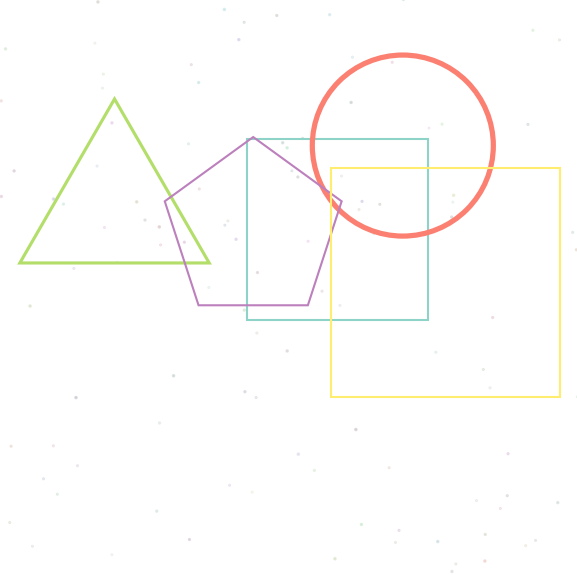[{"shape": "square", "thickness": 1, "radius": 0.78, "center": [0.584, 0.602]}, {"shape": "circle", "thickness": 2.5, "radius": 0.78, "center": [0.698, 0.747]}, {"shape": "triangle", "thickness": 1.5, "radius": 0.95, "center": [0.198, 0.638]}, {"shape": "pentagon", "thickness": 1, "radius": 0.81, "center": [0.438, 0.601]}, {"shape": "square", "thickness": 1, "radius": 0.99, "center": [0.772, 0.51]}]